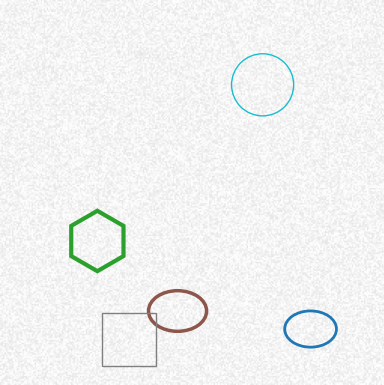[{"shape": "oval", "thickness": 2, "radius": 0.34, "center": [0.807, 0.145]}, {"shape": "hexagon", "thickness": 3, "radius": 0.39, "center": [0.253, 0.374]}, {"shape": "oval", "thickness": 2.5, "radius": 0.38, "center": [0.461, 0.192]}, {"shape": "square", "thickness": 1, "radius": 0.35, "center": [0.335, 0.119]}, {"shape": "circle", "thickness": 1, "radius": 0.4, "center": [0.682, 0.78]}]